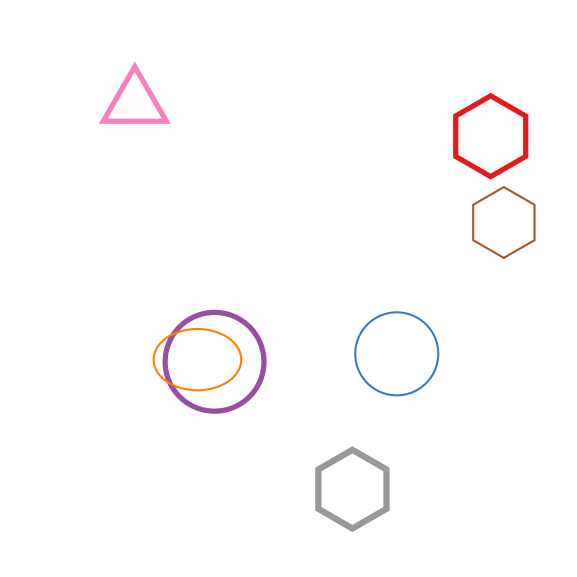[{"shape": "hexagon", "thickness": 2.5, "radius": 0.35, "center": [0.85, 0.763]}, {"shape": "circle", "thickness": 1, "radius": 0.36, "center": [0.687, 0.386]}, {"shape": "circle", "thickness": 2.5, "radius": 0.43, "center": [0.372, 0.373]}, {"shape": "oval", "thickness": 1, "radius": 0.38, "center": [0.342, 0.376]}, {"shape": "hexagon", "thickness": 1, "radius": 0.31, "center": [0.872, 0.614]}, {"shape": "triangle", "thickness": 2.5, "radius": 0.32, "center": [0.233, 0.821]}, {"shape": "hexagon", "thickness": 3, "radius": 0.34, "center": [0.61, 0.152]}]